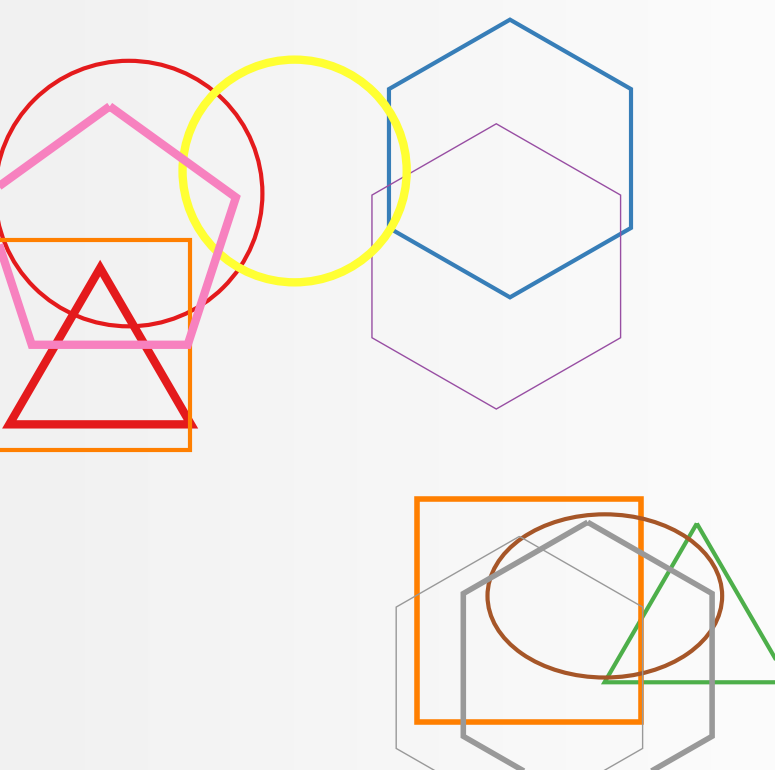[{"shape": "triangle", "thickness": 3, "radius": 0.68, "center": [0.129, 0.517]}, {"shape": "circle", "thickness": 1.5, "radius": 0.86, "center": [0.166, 0.749]}, {"shape": "hexagon", "thickness": 1.5, "radius": 0.9, "center": [0.658, 0.794]}, {"shape": "triangle", "thickness": 1.5, "radius": 0.69, "center": [0.899, 0.183]}, {"shape": "hexagon", "thickness": 0.5, "radius": 0.93, "center": [0.64, 0.654]}, {"shape": "square", "thickness": 2, "radius": 0.72, "center": [0.682, 0.207]}, {"shape": "square", "thickness": 1.5, "radius": 0.68, "center": [0.109, 0.552]}, {"shape": "circle", "thickness": 3, "radius": 0.72, "center": [0.38, 0.778]}, {"shape": "oval", "thickness": 1.5, "radius": 0.76, "center": [0.78, 0.226]}, {"shape": "pentagon", "thickness": 3, "radius": 0.86, "center": [0.142, 0.691]}, {"shape": "hexagon", "thickness": 2, "radius": 0.93, "center": [0.758, 0.136]}, {"shape": "hexagon", "thickness": 0.5, "radius": 0.92, "center": [0.67, 0.12]}]